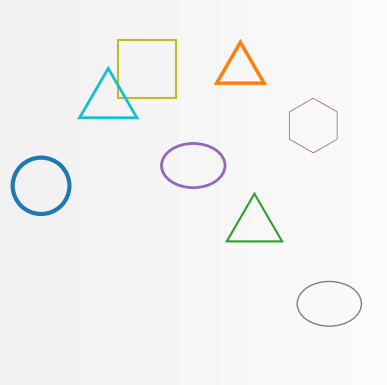[{"shape": "circle", "thickness": 3, "radius": 0.37, "center": [0.106, 0.517]}, {"shape": "triangle", "thickness": 2.5, "radius": 0.35, "center": [0.62, 0.819]}, {"shape": "triangle", "thickness": 1.5, "radius": 0.41, "center": [0.657, 0.414]}, {"shape": "oval", "thickness": 2, "radius": 0.41, "center": [0.499, 0.57]}, {"shape": "hexagon", "thickness": 0.5, "radius": 0.36, "center": [0.809, 0.674]}, {"shape": "oval", "thickness": 1, "radius": 0.41, "center": [0.85, 0.211]}, {"shape": "square", "thickness": 1.5, "radius": 0.37, "center": [0.379, 0.821]}, {"shape": "triangle", "thickness": 2, "radius": 0.43, "center": [0.279, 0.737]}]